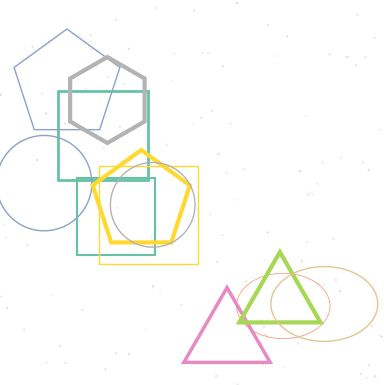[{"shape": "square", "thickness": 2, "radius": 0.58, "center": [0.268, 0.648]}, {"shape": "square", "thickness": 1.5, "radius": 0.5, "center": [0.301, 0.437]}, {"shape": "oval", "thickness": 0.5, "radius": 0.61, "center": [0.736, 0.205]}, {"shape": "circle", "thickness": 1, "radius": 0.62, "center": [0.115, 0.524]}, {"shape": "pentagon", "thickness": 1, "radius": 0.72, "center": [0.174, 0.78]}, {"shape": "triangle", "thickness": 2.5, "radius": 0.65, "center": [0.59, 0.123]}, {"shape": "triangle", "thickness": 3, "radius": 0.61, "center": [0.727, 0.224]}, {"shape": "square", "thickness": 1, "radius": 0.64, "center": [0.386, 0.441]}, {"shape": "pentagon", "thickness": 3, "radius": 0.66, "center": [0.367, 0.478]}, {"shape": "oval", "thickness": 1, "radius": 0.69, "center": [0.842, 0.21]}, {"shape": "circle", "thickness": 1, "radius": 0.55, "center": [0.397, 0.468]}, {"shape": "hexagon", "thickness": 3, "radius": 0.56, "center": [0.279, 0.74]}]